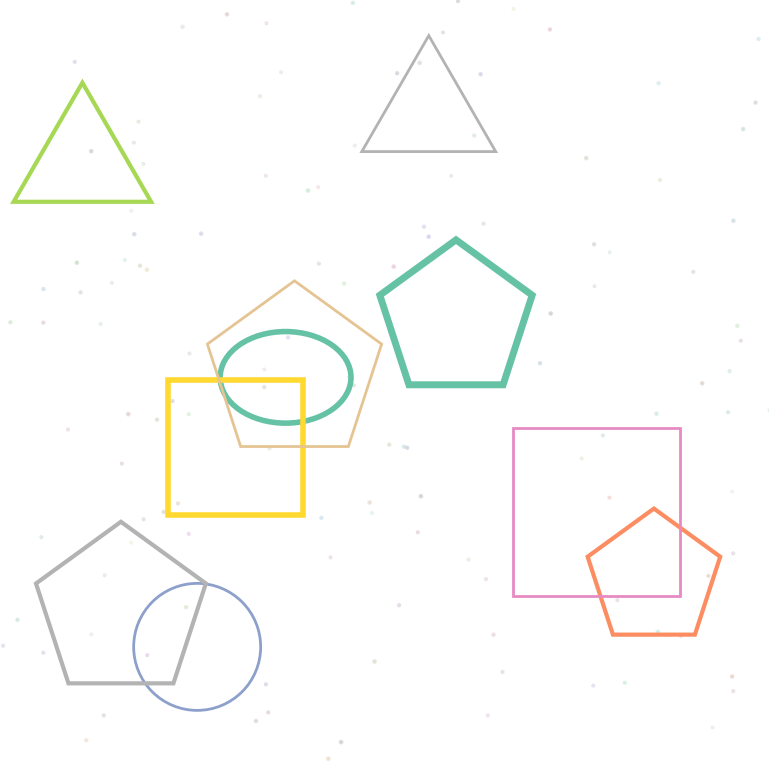[{"shape": "pentagon", "thickness": 2.5, "radius": 0.52, "center": [0.592, 0.584]}, {"shape": "oval", "thickness": 2, "radius": 0.42, "center": [0.371, 0.51]}, {"shape": "pentagon", "thickness": 1.5, "radius": 0.45, "center": [0.849, 0.249]}, {"shape": "circle", "thickness": 1, "radius": 0.41, "center": [0.256, 0.16]}, {"shape": "square", "thickness": 1, "radius": 0.54, "center": [0.774, 0.335]}, {"shape": "triangle", "thickness": 1.5, "radius": 0.52, "center": [0.107, 0.789]}, {"shape": "square", "thickness": 2, "radius": 0.44, "center": [0.306, 0.419]}, {"shape": "pentagon", "thickness": 1, "radius": 0.59, "center": [0.382, 0.516]}, {"shape": "triangle", "thickness": 1, "radius": 0.5, "center": [0.557, 0.853]}, {"shape": "pentagon", "thickness": 1.5, "radius": 0.58, "center": [0.157, 0.206]}]